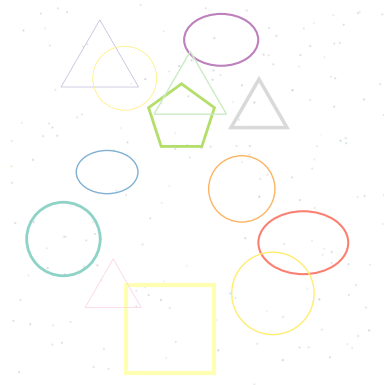[{"shape": "circle", "thickness": 2, "radius": 0.48, "center": [0.165, 0.379]}, {"shape": "square", "thickness": 3, "radius": 0.57, "center": [0.442, 0.146]}, {"shape": "triangle", "thickness": 0.5, "radius": 0.58, "center": [0.259, 0.832]}, {"shape": "oval", "thickness": 1.5, "radius": 0.58, "center": [0.788, 0.37]}, {"shape": "oval", "thickness": 1, "radius": 0.4, "center": [0.278, 0.553]}, {"shape": "circle", "thickness": 1, "radius": 0.43, "center": [0.628, 0.509]}, {"shape": "pentagon", "thickness": 2, "radius": 0.45, "center": [0.471, 0.692]}, {"shape": "triangle", "thickness": 0.5, "radius": 0.42, "center": [0.294, 0.243]}, {"shape": "triangle", "thickness": 2.5, "radius": 0.42, "center": [0.673, 0.71]}, {"shape": "oval", "thickness": 1.5, "radius": 0.48, "center": [0.574, 0.897]}, {"shape": "triangle", "thickness": 1, "radius": 0.54, "center": [0.494, 0.758]}, {"shape": "circle", "thickness": 1, "radius": 0.53, "center": [0.709, 0.238]}, {"shape": "circle", "thickness": 0.5, "radius": 0.42, "center": [0.324, 0.797]}]